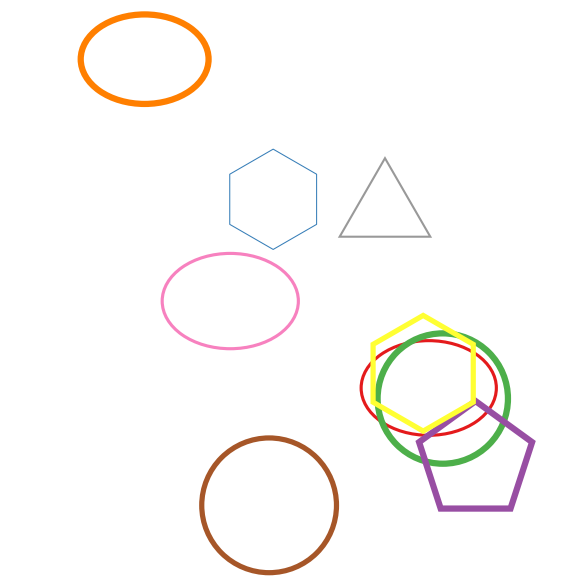[{"shape": "oval", "thickness": 1.5, "radius": 0.59, "center": [0.742, 0.327]}, {"shape": "hexagon", "thickness": 0.5, "radius": 0.43, "center": [0.473, 0.654]}, {"shape": "circle", "thickness": 3, "radius": 0.56, "center": [0.767, 0.309]}, {"shape": "pentagon", "thickness": 3, "radius": 0.51, "center": [0.824, 0.202]}, {"shape": "oval", "thickness": 3, "radius": 0.55, "center": [0.25, 0.897]}, {"shape": "hexagon", "thickness": 2.5, "radius": 0.5, "center": [0.733, 0.353]}, {"shape": "circle", "thickness": 2.5, "radius": 0.58, "center": [0.466, 0.124]}, {"shape": "oval", "thickness": 1.5, "radius": 0.59, "center": [0.399, 0.478]}, {"shape": "triangle", "thickness": 1, "radius": 0.45, "center": [0.667, 0.635]}]